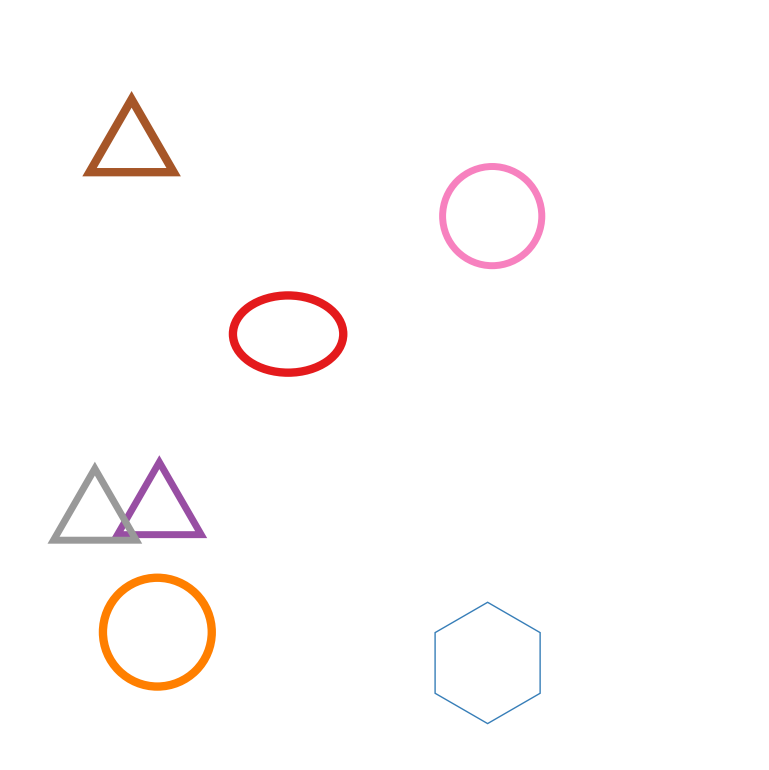[{"shape": "oval", "thickness": 3, "radius": 0.36, "center": [0.374, 0.566]}, {"shape": "hexagon", "thickness": 0.5, "radius": 0.39, "center": [0.633, 0.139]}, {"shape": "triangle", "thickness": 2.5, "radius": 0.31, "center": [0.207, 0.337]}, {"shape": "circle", "thickness": 3, "radius": 0.35, "center": [0.204, 0.179]}, {"shape": "triangle", "thickness": 3, "radius": 0.32, "center": [0.171, 0.808]}, {"shape": "circle", "thickness": 2.5, "radius": 0.32, "center": [0.639, 0.719]}, {"shape": "triangle", "thickness": 2.5, "radius": 0.31, "center": [0.123, 0.329]}]